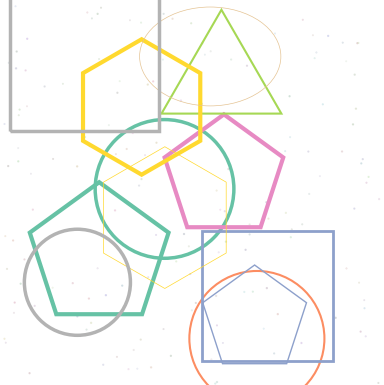[{"shape": "pentagon", "thickness": 3, "radius": 0.95, "center": [0.258, 0.337]}, {"shape": "circle", "thickness": 2.5, "radius": 0.9, "center": [0.427, 0.509]}, {"shape": "circle", "thickness": 1.5, "radius": 0.88, "center": [0.667, 0.121]}, {"shape": "square", "thickness": 2, "radius": 0.85, "center": [0.695, 0.232]}, {"shape": "pentagon", "thickness": 1, "radius": 0.71, "center": [0.661, 0.17]}, {"shape": "pentagon", "thickness": 3, "radius": 0.81, "center": [0.582, 0.541]}, {"shape": "triangle", "thickness": 1.5, "radius": 0.9, "center": [0.575, 0.795]}, {"shape": "hexagon", "thickness": 3, "radius": 0.88, "center": [0.368, 0.722]}, {"shape": "hexagon", "thickness": 0.5, "radius": 0.92, "center": [0.428, 0.435]}, {"shape": "oval", "thickness": 0.5, "radius": 0.92, "center": [0.546, 0.853]}, {"shape": "square", "thickness": 2.5, "radius": 0.97, "center": [0.219, 0.853]}, {"shape": "circle", "thickness": 2.5, "radius": 0.69, "center": [0.201, 0.267]}]